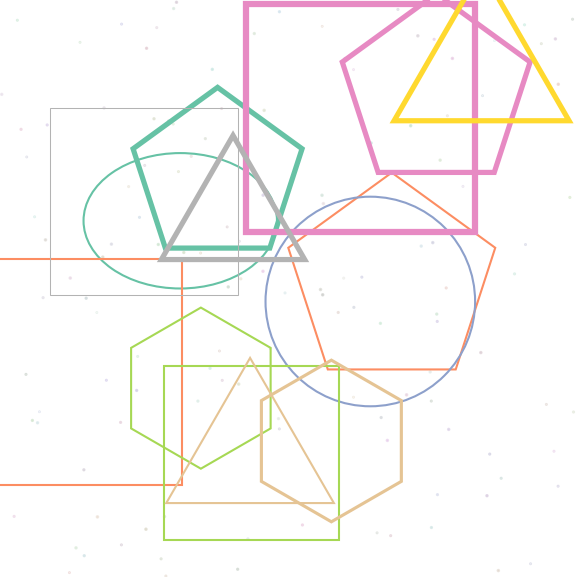[{"shape": "pentagon", "thickness": 2.5, "radius": 0.77, "center": [0.377, 0.694]}, {"shape": "oval", "thickness": 1, "radius": 0.84, "center": [0.312, 0.617]}, {"shape": "square", "thickness": 1, "radius": 0.98, "center": [0.12, 0.355]}, {"shape": "pentagon", "thickness": 1, "radius": 0.94, "center": [0.678, 0.512]}, {"shape": "circle", "thickness": 1, "radius": 0.91, "center": [0.641, 0.477]}, {"shape": "square", "thickness": 3, "radius": 0.99, "center": [0.625, 0.795]}, {"shape": "pentagon", "thickness": 2.5, "radius": 0.86, "center": [0.755, 0.839]}, {"shape": "square", "thickness": 1, "radius": 0.76, "center": [0.436, 0.215]}, {"shape": "hexagon", "thickness": 1, "radius": 0.7, "center": [0.348, 0.327]}, {"shape": "triangle", "thickness": 2.5, "radius": 0.87, "center": [0.834, 0.878]}, {"shape": "hexagon", "thickness": 1.5, "radius": 0.7, "center": [0.574, 0.236]}, {"shape": "triangle", "thickness": 1, "radius": 0.84, "center": [0.433, 0.212]}, {"shape": "triangle", "thickness": 2.5, "radius": 0.72, "center": [0.404, 0.621]}, {"shape": "square", "thickness": 0.5, "radius": 0.81, "center": [0.249, 0.651]}]